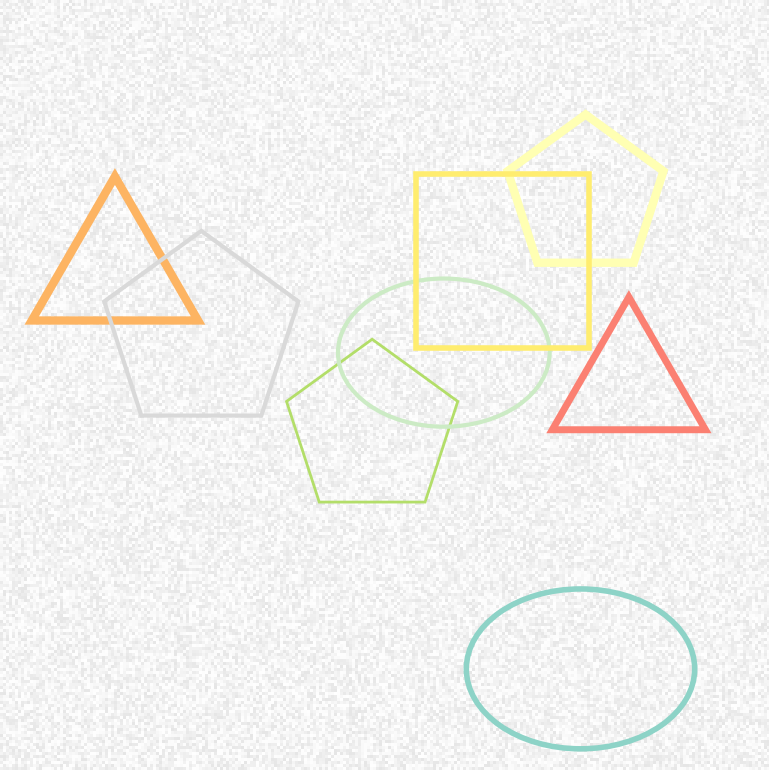[{"shape": "oval", "thickness": 2, "radius": 0.74, "center": [0.754, 0.131]}, {"shape": "pentagon", "thickness": 3, "radius": 0.53, "center": [0.76, 0.745]}, {"shape": "triangle", "thickness": 2.5, "radius": 0.57, "center": [0.817, 0.499]}, {"shape": "triangle", "thickness": 3, "radius": 0.62, "center": [0.149, 0.646]}, {"shape": "pentagon", "thickness": 1, "radius": 0.58, "center": [0.483, 0.443]}, {"shape": "pentagon", "thickness": 1.5, "radius": 0.66, "center": [0.261, 0.568]}, {"shape": "oval", "thickness": 1.5, "radius": 0.69, "center": [0.576, 0.542]}, {"shape": "square", "thickness": 2, "radius": 0.56, "center": [0.652, 0.661]}]